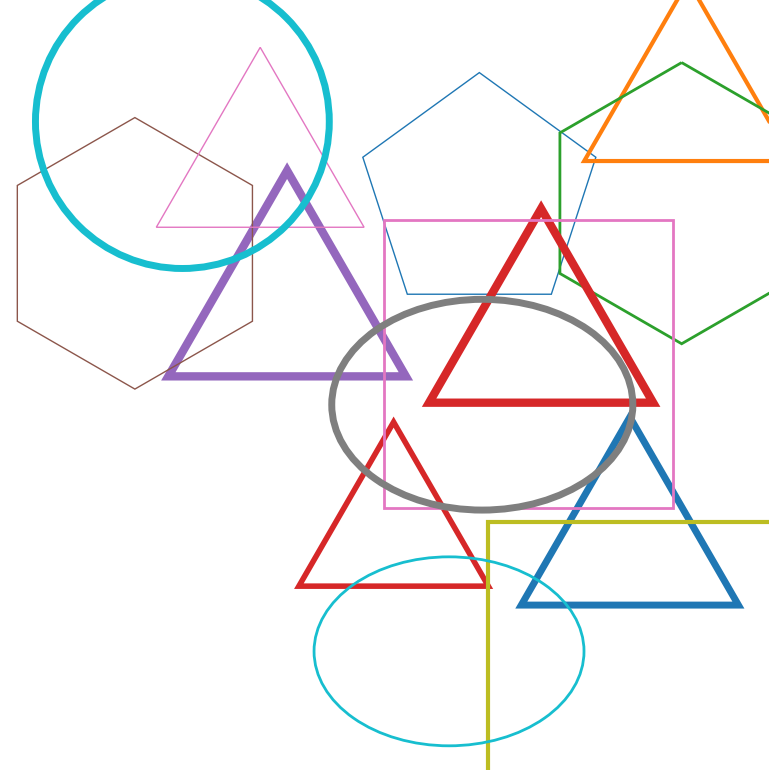[{"shape": "pentagon", "thickness": 0.5, "radius": 0.8, "center": [0.623, 0.747]}, {"shape": "triangle", "thickness": 2.5, "radius": 0.81, "center": [0.818, 0.296]}, {"shape": "triangle", "thickness": 1.5, "radius": 0.78, "center": [0.894, 0.869]}, {"shape": "hexagon", "thickness": 1, "radius": 0.91, "center": [0.885, 0.736]}, {"shape": "triangle", "thickness": 3, "radius": 0.84, "center": [0.703, 0.561]}, {"shape": "triangle", "thickness": 2, "radius": 0.71, "center": [0.511, 0.31]}, {"shape": "triangle", "thickness": 3, "radius": 0.89, "center": [0.373, 0.6]}, {"shape": "hexagon", "thickness": 0.5, "radius": 0.88, "center": [0.175, 0.671]}, {"shape": "triangle", "thickness": 0.5, "radius": 0.78, "center": [0.338, 0.783]}, {"shape": "square", "thickness": 1, "radius": 0.94, "center": [0.686, 0.527]}, {"shape": "oval", "thickness": 2.5, "radius": 0.98, "center": [0.626, 0.474]}, {"shape": "square", "thickness": 1.5, "radius": 0.98, "center": [0.83, 0.126]}, {"shape": "oval", "thickness": 1, "radius": 0.88, "center": [0.583, 0.154]}, {"shape": "circle", "thickness": 2.5, "radius": 0.95, "center": [0.237, 0.842]}]